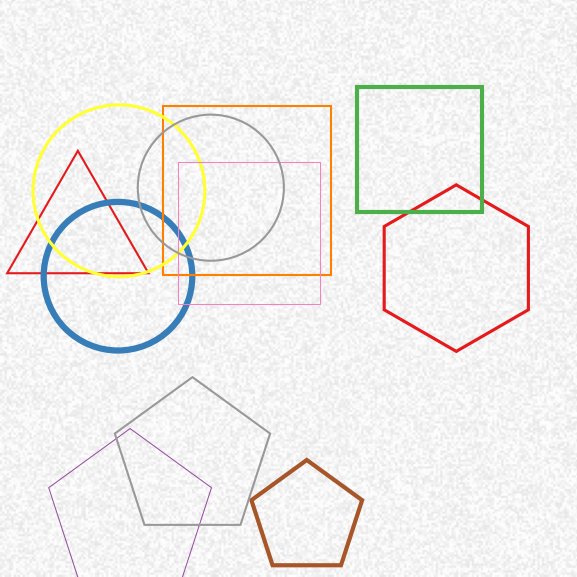[{"shape": "hexagon", "thickness": 1.5, "radius": 0.72, "center": [0.79, 0.535]}, {"shape": "triangle", "thickness": 1, "radius": 0.71, "center": [0.135, 0.597]}, {"shape": "circle", "thickness": 3, "radius": 0.64, "center": [0.204, 0.521]}, {"shape": "square", "thickness": 2, "radius": 0.54, "center": [0.727, 0.741]}, {"shape": "pentagon", "thickness": 0.5, "radius": 0.74, "center": [0.225, 0.109]}, {"shape": "square", "thickness": 1, "radius": 0.73, "center": [0.428, 0.669]}, {"shape": "circle", "thickness": 1.5, "radius": 0.74, "center": [0.206, 0.669]}, {"shape": "pentagon", "thickness": 2, "radius": 0.5, "center": [0.531, 0.102]}, {"shape": "square", "thickness": 0.5, "radius": 0.61, "center": [0.432, 0.596]}, {"shape": "pentagon", "thickness": 1, "radius": 0.71, "center": [0.333, 0.205]}, {"shape": "circle", "thickness": 1, "radius": 0.63, "center": [0.365, 0.674]}]